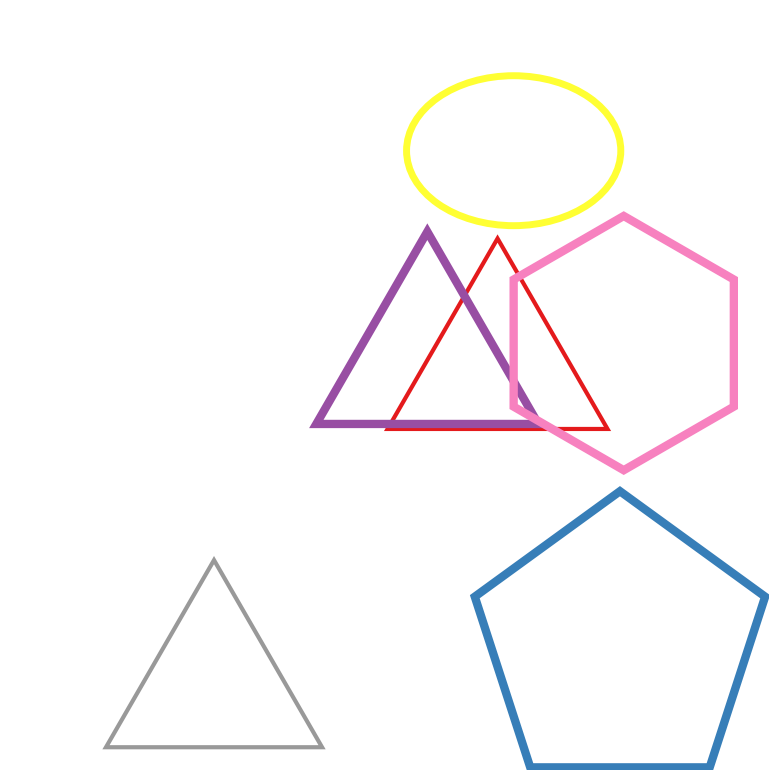[{"shape": "triangle", "thickness": 1.5, "radius": 0.82, "center": [0.646, 0.525]}, {"shape": "pentagon", "thickness": 3, "radius": 0.99, "center": [0.805, 0.164]}, {"shape": "triangle", "thickness": 3, "radius": 0.83, "center": [0.555, 0.533]}, {"shape": "oval", "thickness": 2.5, "radius": 0.7, "center": [0.667, 0.804]}, {"shape": "hexagon", "thickness": 3, "radius": 0.83, "center": [0.81, 0.554]}, {"shape": "triangle", "thickness": 1.5, "radius": 0.81, "center": [0.278, 0.111]}]